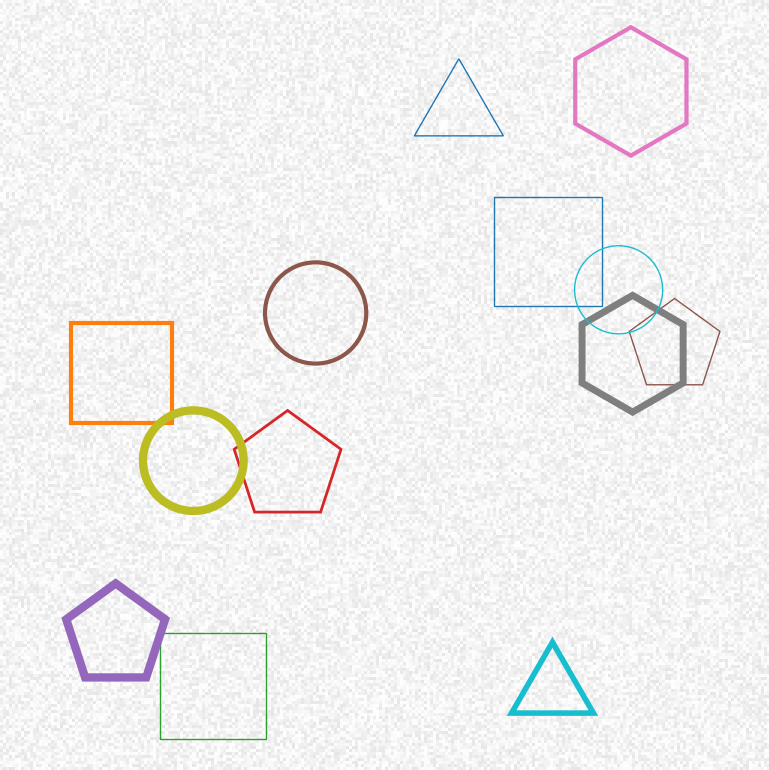[{"shape": "square", "thickness": 0.5, "radius": 0.35, "center": [0.712, 0.673]}, {"shape": "triangle", "thickness": 0.5, "radius": 0.33, "center": [0.596, 0.857]}, {"shape": "square", "thickness": 1.5, "radius": 0.33, "center": [0.158, 0.516]}, {"shape": "square", "thickness": 0.5, "radius": 0.34, "center": [0.277, 0.109]}, {"shape": "pentagon", "thickness": 1, "radius": 0.36, "center": [0.374, 0.394]}, {"shape": "pentagon", "thickness": 3, "radius": 0.34, "center": [0.15, 0.175]}, {"shape": "pentagon", "thickness": 0.5, "radius": 0.31, "center": [0.876, 0.55]}, {"shape": "circle", "thickness": 1.5, "radius": 0.33, "center": [0.41, 0.594]}, {"shape": "hexagon", "thickness": 1.5, "radius": 0.42, "center": [0.819, 0.881]}, {"shape": "hexagon", "thickness": 2.5, "radius": 0.38, "center": [0.822, 0.541]}, {"shape": "circle", "thickness": 3, "radius": 0.33, "center": [0.251, 0.402]}, {"shape": "circle", "thickness": 0.5, "radius": 0.29, "center": [0.803, 0.624]}, {"shape": "triangle", "thickness": 2, "radius": 0.31, "center": [0.717, 0.105]}]